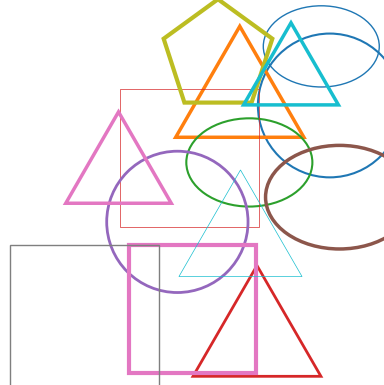[{"shape": "circle", "thickness": 1.5, "radius": 0.93, "center": [0.857, 0.726]}, {"shape": "oval", "thickness": 1, "radius": 0.75, "center": [0.835, 0.88]}, {"shape": "triangle", "thickness": 2.5, "radius": 0.96, "center": [0.623, 0.74]}, {"shape": "oval", "thickness": 1.5, "radius": 0.82, "center": [0.648, 0.578]}, {"shape": "triangle", "thickness": 2, "radius": 0.96, "center": [0.667, 0.118]}, {"shape": "square", "thickness": 0.5, "radius": 0.9, "center": [0.492, 0.59]}, {"shape": "circle", "thickness": 2, "radius": 0.92, "center": [0.461, 0.424]}, {"shape": "oval", "thickness": 2.5, "radius": 0.96, "center": [0.882, 0.488]}, {"shape": "square", "thickness": 3, "radius": 0.83, "center": [0.5, 0.197]}, {"shape": "triangle", "thickness": 2.5, "radius": 0.79, "center": [0.308, 0.551]}, {"shape": "square", "thickness": 1, "radius": 0.97, "center": [0.219, 0.17]}, {"shape": "pentagon", "thickness": 3, "radius": 0.74, "center": [0.566, 0.854]}, {"shape": "triangle", "thickness": 0.5, "radius": 0.92, "center": [0.625, 0.374]}, {"shape": "triangle", "thickness": 2.5, "radius": 0.71, "center": [0.756, 0.799]}]